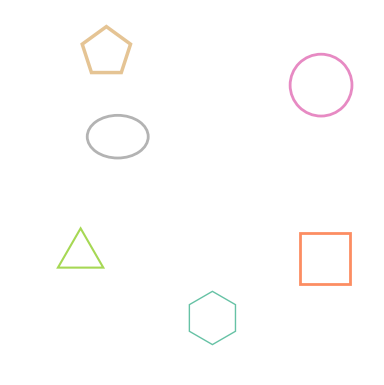[{"shape": "hexagon", "thickness": 1, "radius": 0.35, "center": [0.552, 0.174]}, {"shape": "square", "thickness": 2, "radius": 0.33, "center": [0.843, 0.329]}, {"shape": "circle", "thickness": 2, "radius": 0.4, "center": [0.834, 0.779]}, {"shape": "triangle", "thickness": 1.5, "radius": 0.34, "center": [0.209, 0.339]}, {"shape": "pentagon", "thickness": 2.5, "radius": 0.33, "center": [0.276, 0.865]}, {"shape": "oval", "thickness": 2, "radius": 0.4, "center": [0.306, 0.645]}]